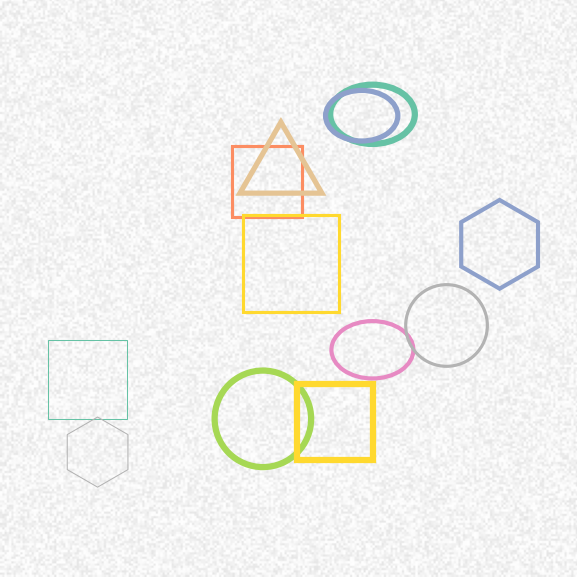[{"shape": "oval", "thickness": 3, "radius": 0.37, "center": [0.645, 0.801]}, {"shape": "square", "thickness": 0.5, "radius": 0.34, "center": [0.151, 0.343]}, {"shape": "square", "thickness": 1.5, "radius": 0.3, "center": [0.462, 0.685]}, {"shape": "oval", "thickness": 2.5, "radius": 0.31, "center": [0.626, 0.799]}, {"shape": "hexagon", "thickness": 2, "radius": 0.38, "center": [0.865, 0.576]}, {"shape": "oval", "thickness": 2, "radius": 0.35, "center": [0.645, 0.393]}, {"shape": "circle", "thickness": 3, "radius": 0.42, "center": [0.455, 0.274]}, {"shape": "square", "thickness": 3, "radius": 0.33, "center": [0.581, 0.268]}, {"shape": "square", "thickness": 1.5, "radius": 0.42, "center": [0.504, 0.542]}, {"shape": "triangle", "thickness": 2.5, "radius": 0.41, "center": [0.486, 0.706]}, {"shape": "hexagon", "thickness": 0.5, "radius": 0.3, "center": [0.169, 0.216]}, {"shape": "circle", "thickness": 1.5, "radius": 0.35, "center": [0.773, 0.436]}]